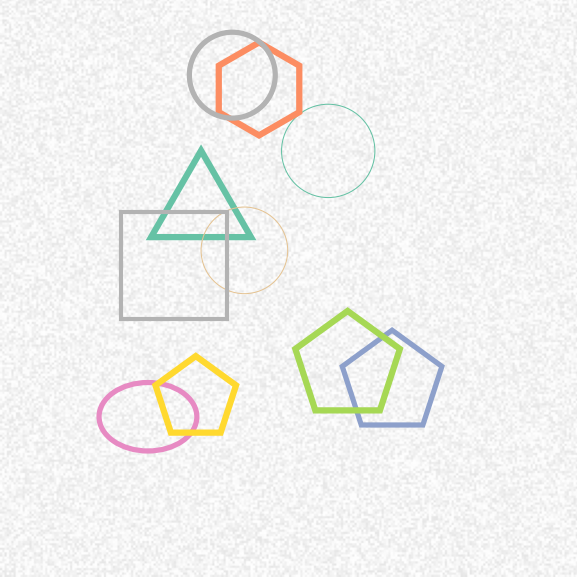[{"shape": "circle", "thickness": 0.5, "radius": 0.4, "center": [0.568, 0.738]}, {"shape": "triangle", "thickness": 3, "radius": 0.5, "center": [0.348, 0.638]}, {"shape": "hexagon", "thickness": 3, "radius": 0.4, "center": [0.449, 0.845]}, {"shape": "pentagon", "thickness": 2.5, "radius": 0.45, "center": [0.679, 0.337]}, {"shape": "oval", "thickness": 2.5, "radius": 0.42, "center": [0.256, 0.277]}, {"shape": "pentagon", "thickness": 3, "radius": 0.48, "center": [0.602, 0.365]}, {"shape": "pentagon", "thickness": 3, "radius": 0.37, "center": [0.339, 0.309]}, {"shape": "circle", "thickness": 0.5, "radius": 0.37, "center": [0.423, 0.566]}, {"shape": "square", "thickness": 2, "radius": 0.46, "center": [0.301, 0.539]}, {"shape": "circle", "thickness": 2.5, "radius": 0.37, "center": [0.402, 0.869]}]